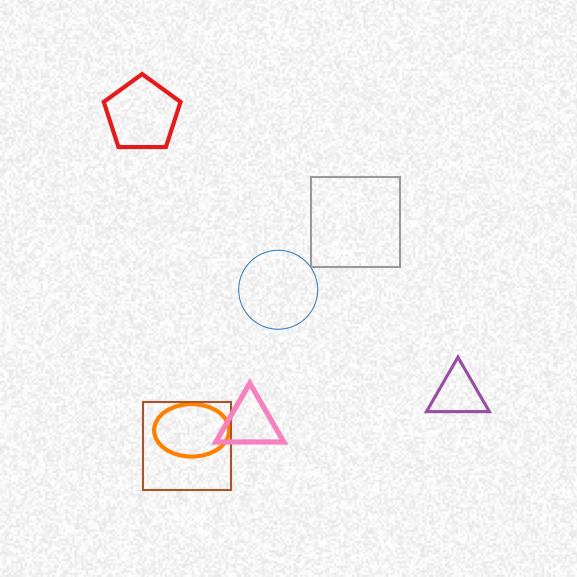[{"shape": "pentagon", "thickness": 2, "radius": 0.35, "center": [0.246, 0.801]}, {"shape": "circle", "thickness": 0.5, "radius": 0.34, "center": [0.482, 0.497]}, {"shape": "triangle", "thickness": 1.5, "radius": 0.31, "center": [0.793, 0.318]}, {"shape": "oval", "thickness": 2, "radius": 0.32, "center": [0.332, 0.254]}, {"shape": "square", "thickness": 1, "radius": 0.38, "center": [0.323, 0.227]}, {"shape": "triangle", "thickness": 2.5, "radius": 0.34, "center": [0.433, 0.268]}, {"shape": "square", "thickness": 1, "radius": 0.39, "center": [0.615, 0.615]}]